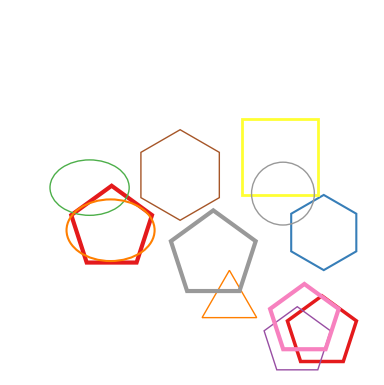[{"shape": "pentagon", "thickness": 2.5, "radius": 0.47, "center": [0.836, 0.137]}, {"shape": "pentagon", "thickness": 3, "radius": 0.55, "center": [0.29, 0.407]}, {"shape": "hexagon", "thickness": 1.5, "radius": 0.49, "center": [0.841, 0.396]}, {"shape": "oval", "thickness": 1, "radius": 0.51, "center": [0.233, 0.513]}, {"shape": "pentagon", "thickness": 1, "radius": 0.45, "center": [0.772, 0.113]}, {"shape": "triangle", "thickness": 1, "radius": 0.41, "center": [0.596, 0.216]}, {"shape": "oval", "thickness": 1.5, "radius": 0.57, "center": [0.287, 0.402]}, {"shape": "square", "thickness": 2, "radius": 0.49, "center": [0.728, 0.592]}, {"shape": "hexagon", "thickness": 1, "radius": 0.59, "center": [0.468, 0.545]}, {"shape": "pentagon", "thickness": 3, "radius": 0.47, "center": [0.791, 0.169]}, {"shape": "pentagon", "thickness": 3, "radius": 0.58, "center": [0.554, 0.338]}, {"shape": "circle", "thickness": 1, "radius": 0.41, "center": [0.735, 0.497]}]